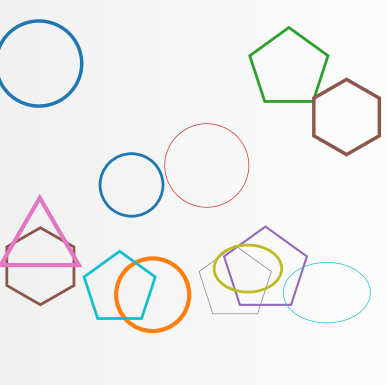[{"shape": "circle", "thickness": 2.5, "radius": 0.55, "center": [0.1, 0.835]}, {"shape": "circle", "thickness": 2, "radius": 0.41, "center": [0.339, 0.52]}, {"shape": "circle", "thickness": 3, "radius": 0.47, "center": [0.394, 0.234]}, {"shape": "pentagon", "thickness": 2, "radius": 0.53, "center": [0.746, 0.822]}, {"shape": "circle", "thickness": 0.5, "radius": 0.54, "center": [0.534, 0.57]}, {"shape": "pentagon", "thickness": 1.5, "radius": 0.56, "center": [0.685, 0.299]}, {"shape": "hexagon", "thickness": 2, "radius": 0.5, "center": [0.104, 0.308]}, {"shape": "hexagon", "thickness": 2.5, "radius": 0.49, "center": [0.894, 0.696]}, {"shape": "triangle", "thickness": 3, "radius": 0.58, "center": [0.103, 0.37]}, {"shape": "pentagon", "thickness": 0.5, "radius": 0.49, "center": [0.607, 0.264]}, {"shape": "oval", "thickness": 2, "radius": 0.44, "center": [0.64, 0.302]}, {"shape": "oval", "thickness": 0.5, "radius": 0.56, "center": [0.843, 0.24]}, {"shape": "pentagon", "thickness": 2, "radius": 0.48, "center": [0.309, 0.251]}]